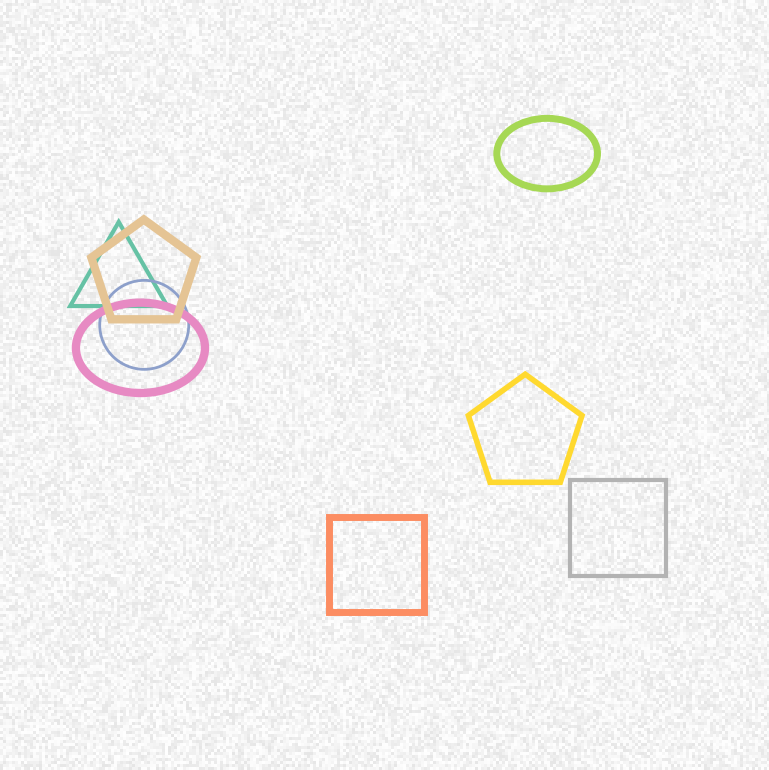[{"shape": "triangle", "thickness": 1.5, "radius": 0.36, "center": [0.154, 0.639]}, {"shape": "square", "thickness": 2.5, "radius": 0.31, "center": [0.489, 0.267]}, {"shape": "circle", "thickness": 1, "radius": 0.29, "center": [0.187, 0.578]}, {"shape": "oval", "thickness": 3, "radius": 0.42, "center": [0.182, 0.548]}, {"shape": "oval", "thickness": 2.5, "radius": 0.33, "center": [0.711, 0.801]}, {"shape": "pentagon", "thickness": 2, "radius": 0.39, "center": [0.682, 0.436]}, {"shape": "pentagon", "thickness": 3, "radius": 0.36, "center": [0.187, 0.643]}, {"shape": "square", "thickness": 1.5, "radius": 0.31, "center": [0.802, 0.314]}]